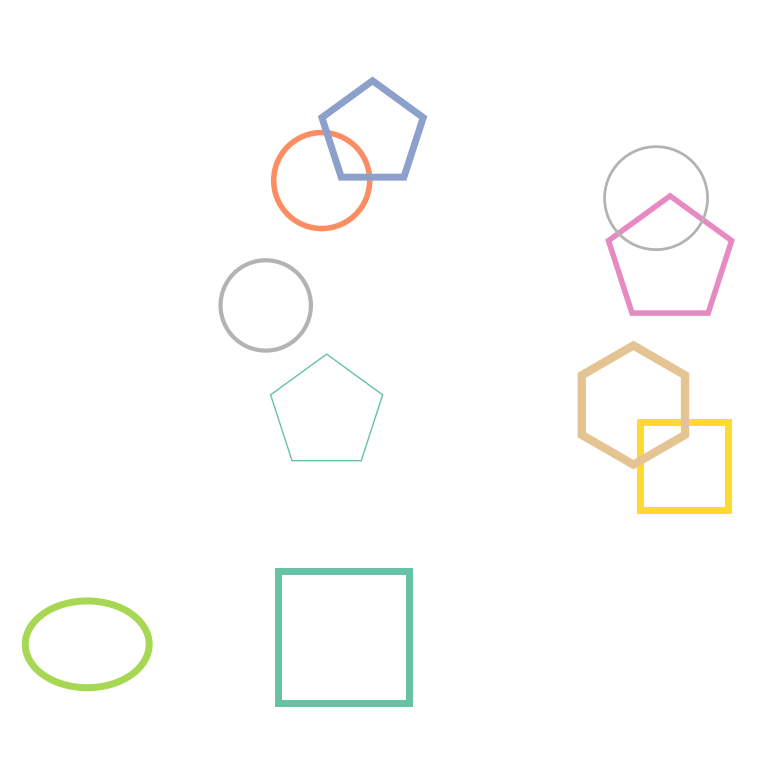[{"shape": "pentagon", "thickness": 0.5, "radius": 0.38, "center": [0.424, 0.464]}, {"shape": "square", "thickness": 2.5, "radius": 0.43, "center": [0.446, 0.173]}, {"shape": "circle", "thickness": 2, "radius": 0.31, "center": [0.418, 0.766]}, {"shape": "pentagon", "thickness": 2.5, "radius": 0.35, "center": [0.484, 0.826]}, {"shape": "pentagon", "thickness": 2, "radius": 0.42, "center": [0.87, 0.661]}, {"shape": "oval", "thickness": 2.5, "radius": 0.4, "center": [0.113, 0.163]}, {"shape": "square", "thickness": 2.5, "radius": 0.29, "center": [0.888, 0.395]}, {"shape": "hexagon", "thickness": 3, "radius": 0.39, "center": [0.823, 0.474]}, {"shape": "circle", "thickness": 1.5, "radius": 0.29, "center": [0.345, 0.603]}, {"shape": "circle", "thickness": 1, "radius": 0.33, "center": [0.852, 0.743]}]